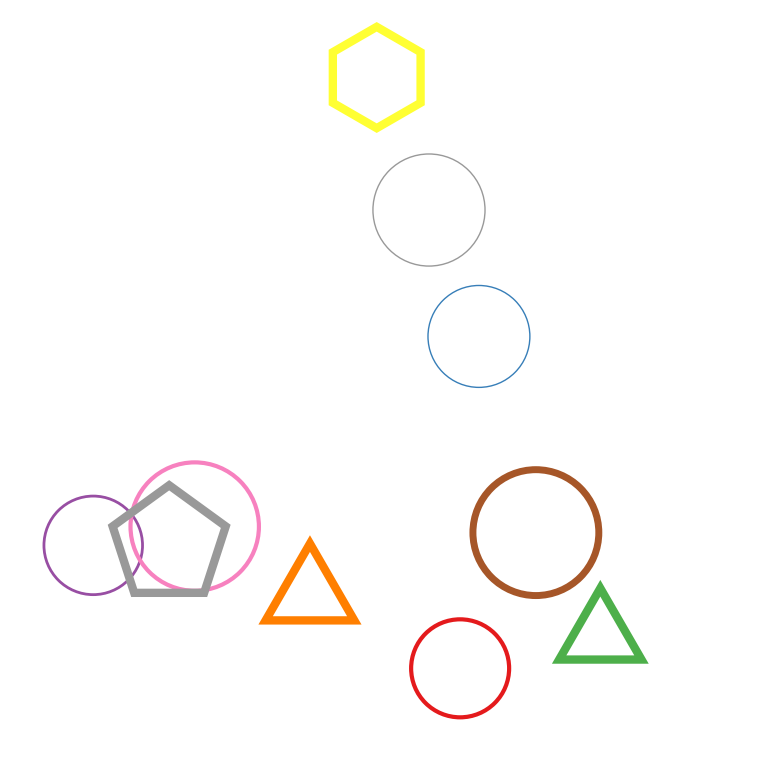[{"shape": "circle", "thickness": 1.5, "radius": 0.32, "center": [0.598, 0.132]}, {"shape": "circle", "thickness": 0.5, "radius": 0.33, "center": [0.622, 0.563]}, {"shape": "triangle", "thickness": 3, "radius": 0.31, "center": [0.78, 0.174]}, {"shape": "circle", "thickness": 1, "radius": 0.32, "center": [0.121, 0.292]}, {"shape": "triangle", "thickness": 3, "radius": 0.33, "center": [0.403, 0.228]}, {"shape": "hexagon", "thickness": 3, "radius": 0.33, "center": [0.489, 0.899]}, {"shape": "circle", "thickness": 2.5, "radius": 0.41, "center": [0.696, 0.308]}, {"shape": "circle", "thickness": 1.5, "radius": 0.42, "center": [0.253, 0.316]}, {"shape": "circle", "thickness": 0.5, "radius": 0.36, "center": [0.557, 0.727]}, {"shape": "pentagon", "thickness": 3, "radius": 0.39, "center": [0.22, 0.293]}]